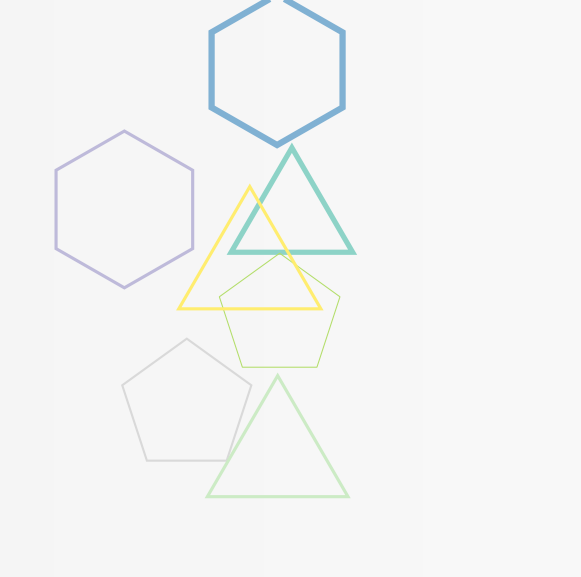[{"shape": "triangle", "thickness": 2.5, "radius": 0.6, "center": [0.502, 0.623]}, {"shape": "hexagon", "thickness": 1.5, "radius": 0.68, "center": [0.214, 0.636]}, {"shape": "hexagon", "thickness": 3, "radius": 0.65, "center": [0.477, 0.878]}, {"shape": "pentagon", "thickness": 0.5, "radius": 0.55, "center": [0.481, 0.452]}, {"shape": "pentagon", "thickness": 1, "radius": 0.58, "center": [0.321, 0.296]}, {"shape": "triangle", "thickness": 1.5, "radius": 0.7, "center": [0.478, 0.209]}, {"shape": "triangle", "thickness": 1.5, "radius": 0.71, "center": [0.43, 0.535]}]